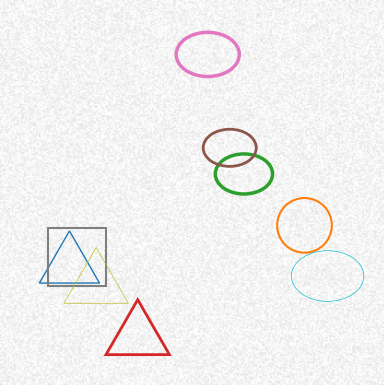[{"shape": "triangle", "thickness": 1, "radius": 0.45, "center": [0.18, 0.31]}, {"shape": "circle", "thickness": 1.5, "radius": 0.36, "center": [0.791, 0.415]}, {"shape": "oval", "thickness": 2.5, "radius": 0.37, "center": [0.634, 0.548]}, {"shape": "triangle", "thickness": 2, "radius": 0.48, "center": [0.358, 0.126]}, {"shape": "oval", "thickness": 2, "radius": 0.34, "center": [0.597, 0.616]}, {"shape": "oval", "thickness": 2.5, "radius": 0.41, "center": [0.54, 0.859]}, {"shape": "square", "thickness": 1.5, "radius": 0.37, "center": [0.2, 0.333]}, {"shape": "triangle", "thickness": 0.5, "radius": 0.48, "center": [0.25, 0.261]}, {"shape": "oval", "thickness": 0.5, "radius": 0.47, "center": [0.851, 0.283]}]